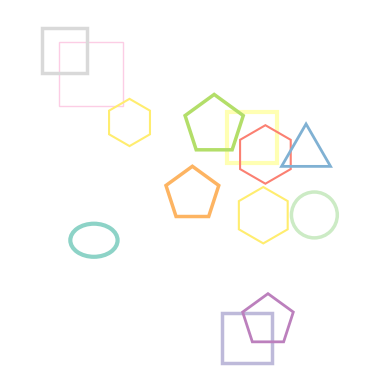[{"shape": "oval", "thickness": 3, "radius": 0.31, "center": [0.244, 0.376]}, {"shape": "square", "thickness": 3, "radius": 0.33, "center": [0.654, 0.643]}, {"shape": "square", "thickness": 2.5, "radius": 0.32, "center": [0.642, 0.123]}, {"shape": "hexagon", "thickness": 1.5, "radius": 0.38, "center": [0.689, 0.599]}, {"shape": "triangle", "thickness": 2, "radius": 0.37, "center": [0.795, 0.605]}, {"shape": "pentagon", "thickness": 2.5, "radius": 0.36, "center": [0.5, 0.496]}, {"shape": "pentagon", "thickness": 2.5, "radius": 0.4, "center": [0.556, 0.675]}, {"shape": "square", "thickness": 1, "radius": 0.41, "center": [0.237, 0.807]}, {"shape": "square", "thickness": 2.5, "radius": 0.29, "center": [0.168, 0.869]}, {"shape": "pentagon", "thickness": 2, "radius": 0.35, "center": [0.696, 0.168]}, {"shape": "circle", "thickness": 2.5, "radius": 0.3, "center": [0.817, 0.442]}, {"shape": "hexagon", "thickness": 1.5, "radius": 0.37, "center": [0.684, 0.441]}, {"shape": "hexagon", "thickness": 1.5, "radius": 0.31, "center": [0.336, 0.682]}]